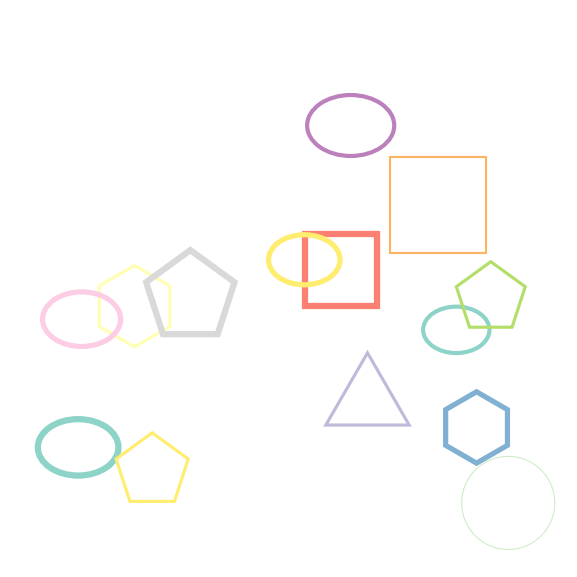[{"shape": "oval", "thickness": 2, "radius": 0.29, "center": [0.79, 0.428]}, {"shape": "oval", "thickness": 3, "radius": 0.35, "center": [0.135, 0.224]}, {"shape": "hexagon", "thickness": 1.5, "radius": 0.35, "center": [0.233, 0.469]}, {"shape": "triangle", "thickness": 1.5, "radius": 0.42, "center": [0.636, 0.305]}, {"shape": "square", "thickness": 3, "radius": 0.31, "center": [0.591, 0.532]}, {"shape": "hexagon", "thickness": 2.5, "radius": 0.31, "center": [0.825, 0.259]}, {"shape": "square", "thickness": 1, "radius": 0.42, "center": [0.758, 0.645]}, {"shape": "pentagon", "thickness": 1.5, "radius": 0.31, "center": [0.85, 0.483]}, {"shape": "oval", "thickness": 2.5, "radius": 0.34, "center": [0.141, 0.446]}, {"shape": "pentagon", "thickness": 3, "radius": 0.4, "center": [0.33, 0.486]}, {"shape": "oval", "thickness": 2, "radius": 0.38, "center": [0.607, 0.782]}, {"shape": "circle", "thickness": 0.5, "radius": 0.4, "center": [0.88, 0.128]}, {"shape": "pentagon", "thickness": 1.5, "radius": 0.33, "center": [0.264, 0.184]}, {"shape": "oval", "thickness": 2.5, "radius": 0.31, "center": [0.527, 0.549]}]